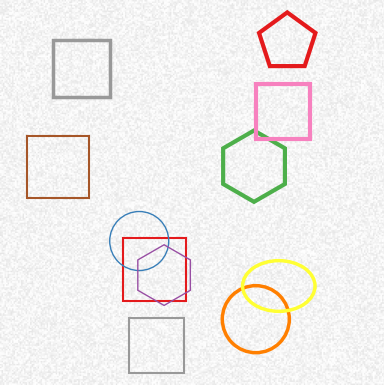[{"shape": "pentagon", "thickness": 3, "radius": 0.39, "center": [0.746, 0.891]}, {"shape": "square", "thickness": 1.5, "radius": 0.41, "center": [0.402, 0.3]}, {"shape": "circle", "thickness": 1, "radius": 0.38, "center": [0.362, 0.374]}, {"shape": "hexagon", "thickness": 3, "radius": 0.46, "center": [0.66, 0.568]}, {"shape": "hexagon", "thickness": 1, "radius": 0.39, "center": [0.426, 0.285]}, {"shape": "circle", "thickness": 2.5, "radius": 0.44, "center": [0.664, 0.171]}, {"shape": "oval", "thickness": 2.5, "radius": 0.47, "center": [0.724, 0.257]}, {"shape": "square", "thickness": 1.5, "radius": 0.41, "center": [0.15, 0.567]}, {"shape": "square", "thickness": 3, "radius": 0.35, "center": [0.735, 0.711]}, {"shape": "square", "thickness": 2.5, "radius": 0.37, "center": [0.213, 0.822]}, {"shape": "square", "thickness": 1.5, "radius": 0.35, "center": [0.407, 0.102]}]